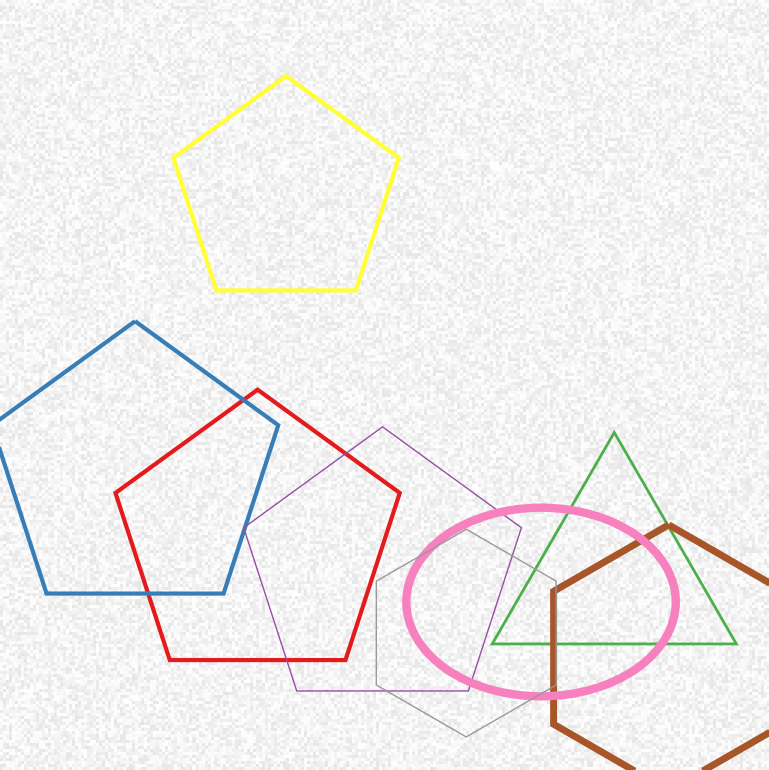[{"shape": "pentagon", "thickness": 1.5, "radius": 0.97, "center": [0.335, 0.3]}, {"shape": "pentagon", "thickness": 1.5, "radius": 0.98, "center": [0.175, 0.387]}, {"shape": "triangle", "thickness": 1, "radius": 0.92, "center": [0.798, 0.255]}, {"shape": "pentagon", "thickness": 0.5, "radius": 0.95, "center": [0.497, 0.256]}, {"shape": "pentagon", "thickness": 1.5, "radius": 0.77, "center": [0.372, 0.747]}, {"shape": "hexagon", "thickness": 2.5, "radius": 0.86, "center": [0.868, 0.146]}, {"shape": "oval", "thickness": 3, "radius": 0.87, "center": [0.703, 0.218]}, {"shape": "hexagon", "thickness": 0.5, "radius": 0.67, "center": [0.606, 0.178]}]